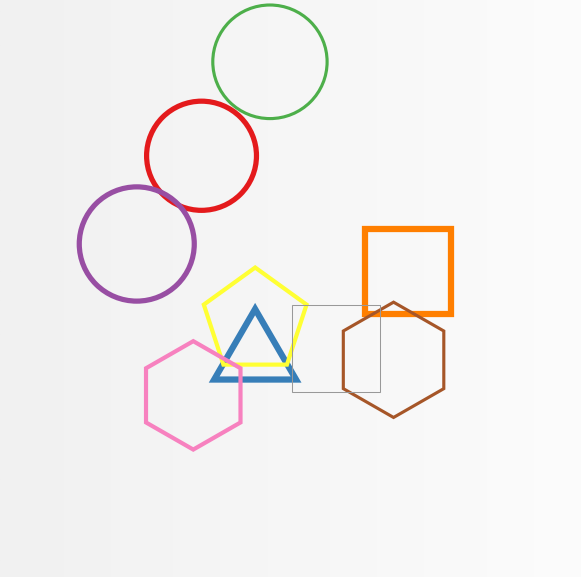[{"shape": "circle", "thickness": 2.5, "radius": 0.47, "center": [0.347, 0.729]}, {"shape": "triangle", "thickness": 3, "radius": 0.41, "center": [0.439, 0.383]}, {"shape": "circle", "thickness": 1.5, "radius": 0.49, "center": [0.464, 0.892]}, {"shape": "circle", "thickness": 2.5, "radius": 0.49, "center": [0.235, 0.577]}, {"shape": "square", "thickness": 3, "radius": 0.37, "center": [0.702, 0.529]}, {"shape": "pentagon", "thickness": 2, "radius": 0.46, "center": [0.439, 0.443]}, {"shape": "hexagon", "thickness": 1.5, "radius": 0.5, "center": [0.677, 0.376]}, {"shape": "hexagon", "thickness": 2, "radius": 0.47, "center": [0.332, 0.315]}, {"shape": "square", "thickness": 0.5, "radius": 0.38, "center": [0.578, 0.395]}]